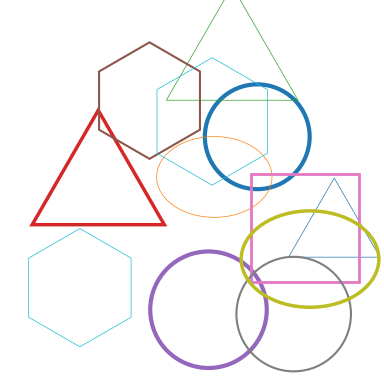[{"shape": "circle", "thickness": 3, "radius": 0.68, "center": [0.668, 0.645]}, {"shape": "triangle", "thickness": 0.5, "radius": 0.68, "center": [0.868, 0.401]}, {"shape": "oval", "thickness": 0.5, "radius": 0.75, "center": [0.557, 0.54]}, {"shape": "triangle", "thickness": 0.5, "radius": 0.99, "center": [0.603, 0.838]}, {"shape": "triangle", "thickness": 2.5, "radius": 0.99, "center": [0.255, 0.515]}, {"shape": "circle", "thickness": 3, "radius": 0.76, "center": [0.542, 0.196]}, {"shape": "hexagon", "thickness": 1.5, "radius": 0.76, "center": [0.388, 0.739]}, {"shape": "square", "thickness": 2, "radius": 0.7, "center": [0.791, 0.408]}, {"shape": "circle", "thickness": 1.5, "radius": 0.74, "center": [0.763, 0.184]}, {"shape": "oval", "thickness": 2.5, "radius": 0.89, "center": [0.805, 0.327]}, {"shape": "hexagon", "thickness": 0.5, "radius": 0.83, "center": [0.551, 0.685]}, {"shape": "hexagon", "thickness": 0.5, "radius": 0.77, "center": [0.207, 0.253]}]